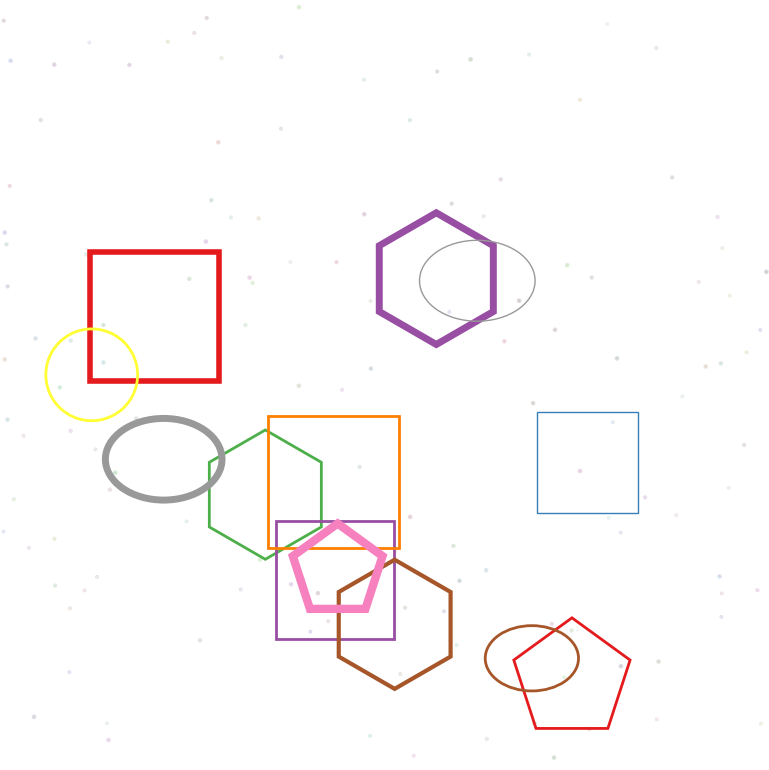[{"shape": "pentagon", "thickness": 1, "radius": 0.4, "center": [0.743, 0.118]}, {"shape": "square", "thickness": 2, "radius": 0.42, "center": [0.201, 0.589]}, {"shape": "square", "thickness": 0.5, "radius": 0.33, "center": [0.763, 0.399]}, {"shape": "hexagon", "thickness": 1, "radius": 0.42, "center": [0.345, 0.358]}, {"shape": "square", "thickness": 1, "radius": 0.38, "center": [0.435, 0.247]}, {"shape": "hexagon", "thickness": 2.5, "radius": 0.43, "center": [0.567, 0.638]}, {"shape": "square", "thickness": 1, "radius": 0.43, "center": [0.433, 0.374]}, {"shape": "circle", "thickness": 1, "radius": 0.3, "center": [0.119, 0.513]}, {"shape": "oval", "thickness": 1, "radius": 0.3, "center": [0.691, 0.145]}, {"shape": "hexagon", "thickness": 1.5, "radius": 0.42, "center": [0.513, 0.189]}, {"shape": "pentagon", "thickness": 3, "radius": 0.31, "center": [0.439, 0.259]}, {"shape": "oval", "thickness": 2.5, "radius": 0.38, "center": [0.213, 0.404]}, {"shape": "oval", "thickness": 0.5, "radius": 0.38, "center": [0.62, 0.635]}]